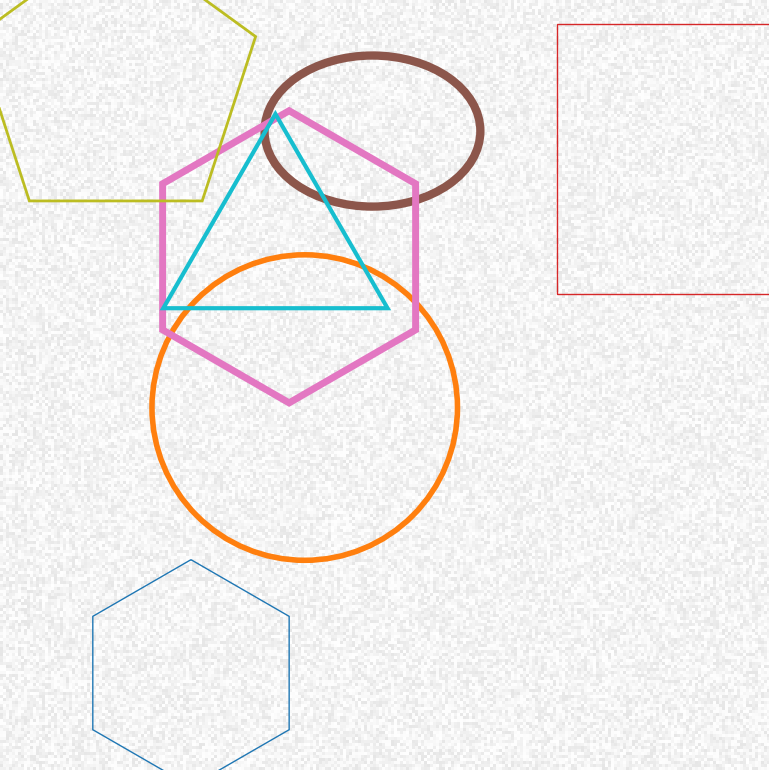[{"shape": "hexagon", "thickness": 0.5, "radius": 0.74, "center": [0.248, 0.126]}, {"shape": "circle", "thickness": 2, "radius": 0.99, "center": [0.396, 0.471]}, {"shape": "square", "thickness": 0.5, "radius": 0.88, "center": [0.899, 0.794]}, {"shape": "oval", "thickness": 3, "radius": 0.7, "center": [0.484, 0.83]}, {"shape": "hexagon", "thickness": 2.5, "radius": 0.95, "center": [0.375, 0.666]}, {"shape": "pentagon", "thickness": 1, "radius": 0.95, "center": [0.15, 0.894]}, {"shape": "triangle", "thickness": 1.5, "radius": 0.84, "center": [0.358, 0.684]}]